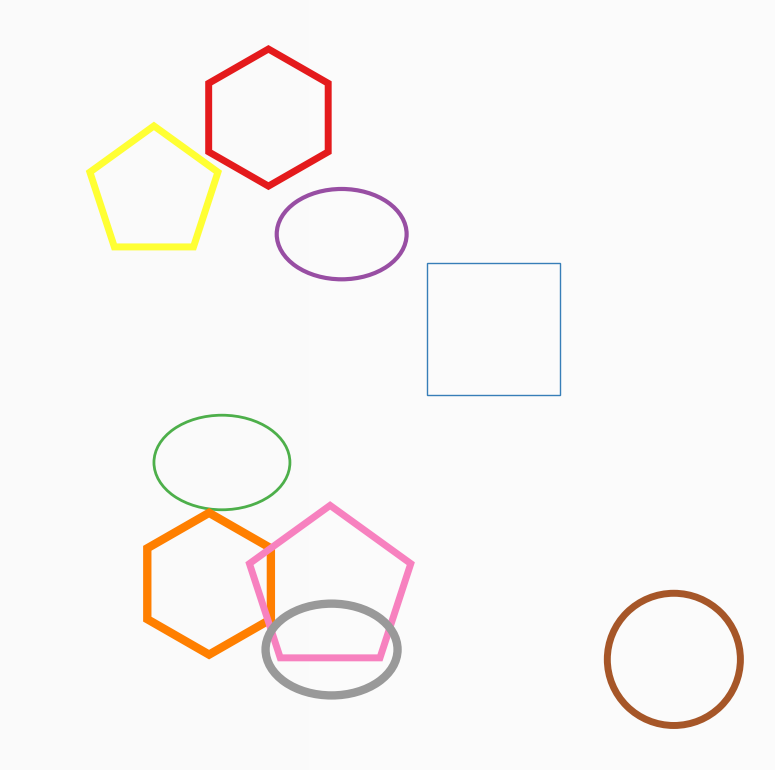[{"shape": "hexagon", "thickness": 2.5, "radius": 0.45, "center": [0.346, 0.847]}, {"shape": "square", "thickness": 0.5, "radius": 0.43, "center": [0.636, 0.573]}, {"shape": "oval", "thickness": 1, "radius": 0.44, "center": [0.286, 0.399]}, {"shape": "oval", "thickness": 1.5, "radius": 0.42, "center": [0.441, 0.696]}, {"shape": "hexagon", "thickness": 3, "radius": 0.46, "center": [0.27, 0.242]}, {"shape": "pentagon", "thickness": 2.5, "radius": 0.43, "center": [0.199, 0.75]}, {"shape": "circle", "thickness": 2.5, "radius": 0.43, "center": [0.869, 0.144]}, {"shape": "pentagon", "thickness": 2.5, "radius": 0.55, "center": [0.426, 0.234]}, {"shape": "oval", "thickness": 3, "radius": 0.43, "center": [0.428, 0.156]}]